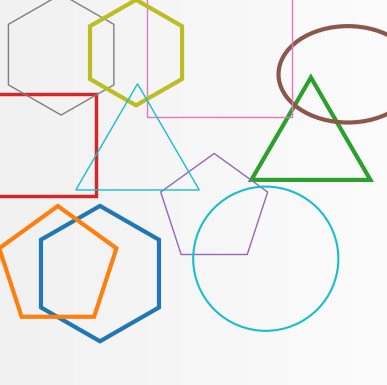[{"shape": "hexagon", "thickness": 3, "radius": 0.88, "center": [0.258, 0.289]}, {"shape": "pentagon", "thickness": 3, "radius": 0.8, "center": [0.149, 0.306]}, {"shape": "triangle", "thickness": 3, "radius": 0.89, "center": [0.802, 0.621]}, {"shape": "square", "thickness": 2.5, "radius": 0.67, "center": [0.113, 0.624]}, {"shape": "pentagon", "thickness": 1, "radius": 0.73, "center": [0.553, 0.456]}, {"shape": "oval", "thickness": 3, "radius": 0.89, "center": [0.898, 0.807]}, {"shape": "square", "thickness": 1, "radius": 0.94, "center": [0.566, 0.883]}, {"shape": "hexagon", "thickness": 1, "radius": 0.79, "center": [0.158, 0.858]}, {"shape": "hexagon", "thickness": 3, "radius": 0.69, "center": [0.351, 0.863]}, {"shape": "triangle", "thickness": 1, "radius": 0.92, "center": [0.355, 0.599]}, {"shape": "circle", "thickness": 1.5, "radius": 0.94, "center": [0.686, 0.328]}]